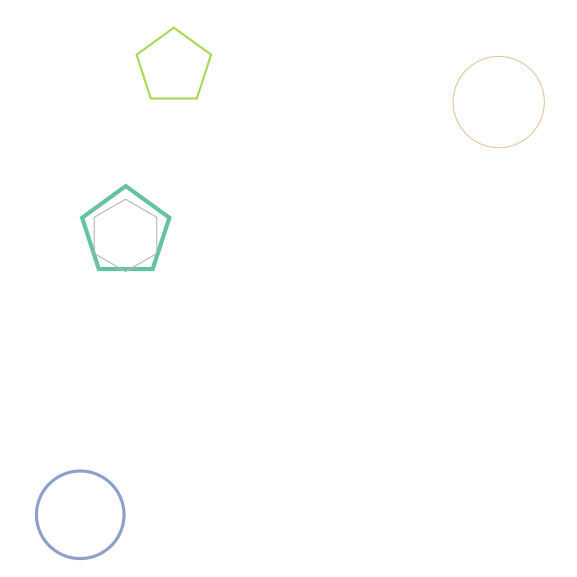[{"shape": "pentagon", "thickness": 2, "radius": 0.4, "center": [0.218, 0.598]}, {"shape": "circle", "thickness": 1.5, "radius": 0.38, "center": [0.139, 0.108]}, {"shape": "pentagon", "thickness": 1, "radius": 0.34, "center": [0.301, 0.883]}, {"shape": "circle", "thickness": 0.5, "radius": 0.39, "center": [0.864, 0.822]}, {"shape": "hexagon", "thickness": 0.5, "radius": 0.31, "center": [0.217, 0.592]}]